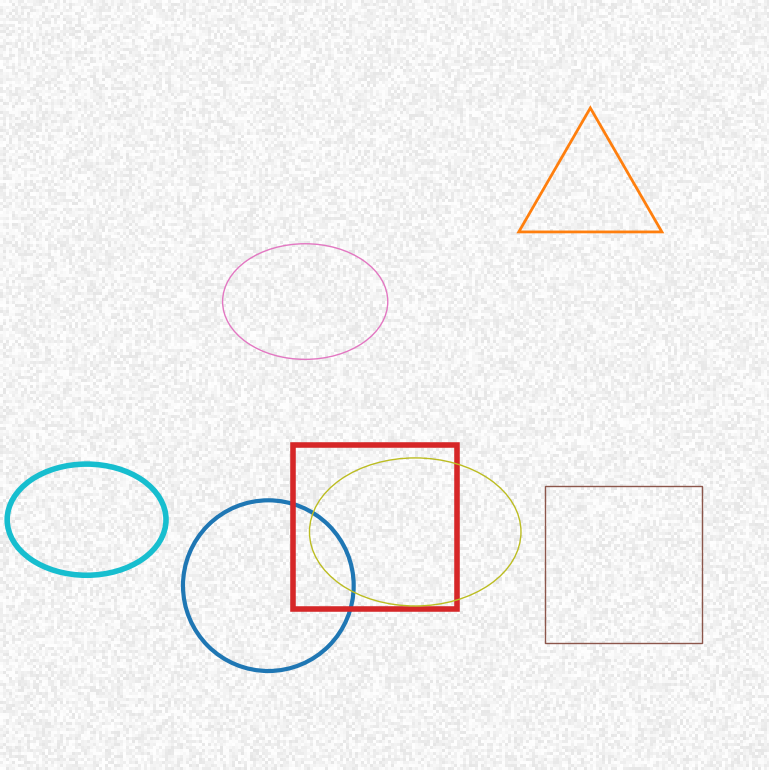[{"shape": "circle", "thickness": 1.5, "radius": 0.55, "center": [0.348, 0.239]}, {"shape": "triangle", "thickness": 1, "radius": 0.54, "center": [0.767, 0.752]}, {"shape": "square", "thickness": 2, "radius": 0.53, "center": [0.487, 0.315]}, {"shape": "square", "thickness": 0.5, "radius": 0.51, "center": [0.81, 0.267]}, {"shape": "oval", "thickness": 0.5, "radius": 0.54, "center": [0.396, 0.608]}, {"shape": "oval", "thickness": 0.5, "radius": 0.69, "center": [0.539, 0.309]}, {"shape": "oval", "thickness": 2, "radius": 0.52, "center": [0.112, 0.325]}]